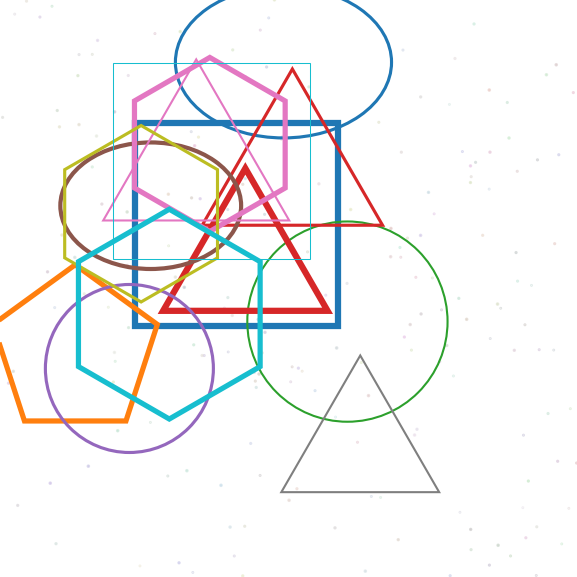[{"shape": "square", "thickness": 3, "radius": 0.88, "center": [0.409, 0.611]}, {"shape": "oval", "thickness": 1.5, "radius": 0.94, "center": [0.491, 0.891]}, {"shape": "pentagon", "thickness": 2.5, "radius": 0.75, "center": [0.13, 0.391]}, {"shape": "circle", "thickness": 1, "radius": 0.87, "center": [0.602, 0.442]}, {"shape": "triangle", "thickness": 1.5, "radius": 0.9, "center": [0.506, 0.699]}, {"shape": "triangle", "thickness": 3, "radius": 0.82, "center": [0.425, 0.543]}, {"shape": "circle", "thickness": 1.5, "radius": 0.73, "center": [0.224, 0.361]}, {"shape": "oval", "thickness": 2, "radius": 0.78, "center": [0.261, 0.643]}, {"shape": "triangle", "thickness": 1, "radius": 0.93, "center": [0.34, 0.71]}, {"shape": "hexagon", "thickness": 2.5, "radius": 0.75, "center": [0.363, 0.749]}, {"shape": "triangle", "thickness": 1, "radius": 0.79, "center": [0.624, 0.226]}, {"shape": "hexagon", "thickness": 1.5, "radius": 0.76, "center": [0.244, 0.629]}, {"shape": "square", "thickness": 0.5, "radius": 0.85, "center": [0.367, 0.72]}, {"shape": "hexagon", "thickness": 2.5, "radius": 0.91, "center": [0.293, 0.455]}]